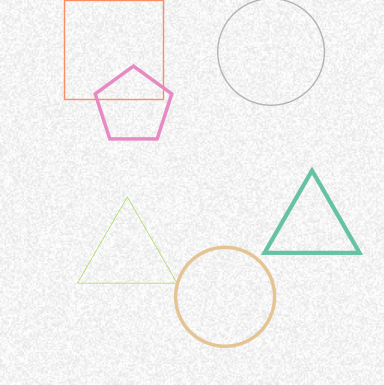[{"shape": "triangle", "thickness": 3, "radius": 0.71, "center": [0.81, 0.415]}, {"shape": "square", "thickness": 1, "radius": 0.64, "center": [0.295, 0.872]}, {"shape": "pentagon", "thickness": 2.5, "radius": 0.52, "center": [0.347, 0.724]}, {"shape": "triangle", "thickness": 0.5, "radius": 0.75, "center": [0.331, 0.339]}, {"shape": "circle", "thickness": 2.5, "radius": 0.64, "center": [0.585, 0.229]}, {"shape": "circle", "thickness": 1, "radius": 0.69, "center": [0.704, 0.865]}]